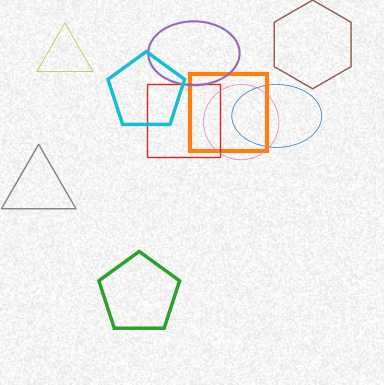[{"shape": "oval", "thickness": 0.5, "radius": 0.58, "center": [0.719, 0.699]}, {"shape": "square", "thickness": 3, "radius": 0.5, "center": [0.594, 0.707]}, {"shape": "pentagon", "thickness": 2.5, "radius": 0.55, "center": [0.362, 0.237]}, {"shape": "square", "thickness": 1, "radius": 0.47, "center": [0.477, 0.687]}, {"shape": "oval", "thickness": 1.5, "radius": 0.59, "center": [0.504, 0.862]}, {"shape": "hexagon", "thickness": 1, "radius": 0.58, "center": [0.812, 0.885]}, {"shape": "circle", "thickness": 0.5, "radius": 0.49, "center": [0.626, 0.683]}, {"shape": "triangle", "thickness": 1, "radius": 0.56, "center": [0.1, 0.514]}, {"shape": "triangle", "thickness": 0.5, "radius": 0.42, "center": [0.169, 0.856]}, {"shape": "pentagon", "thickness": 2.5, "radius": 0.52, "center": [0.38, 0.761]}]